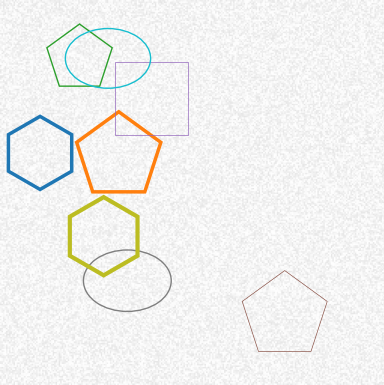[{"shape": "hexagon", "thickness": 2.5, "radius": 0.47, "center": [0.104, 0.603]}, {"shape": "pentagon", "thickness": 2.5, "radius": 0.57, "center": [0.308, 0.595]}, {"shape": "pentagon", "thickness": 1, "radius": 0.45, "center": [0.207, 0.848]}, {"shape": "square", "thickness": 0.5, "radius": 0.47, "center": [0.394, 0.744]}, {"shape": "pentagon", "thickness": 0.5, "radius": 0.58, "center": [0.74, 0.181]}, {"shape": "oval", "thickness": 1, "radius": 0.57, "center": [0.331, 0.271]}, {"shape": "hexagon", "thickness": 3, "radius": 0.51, "center": [0.269, 0.386]}, {"shape": "oval", "thickness": 1, "radius": 0.55, "center": [0.28, 0.848]}]